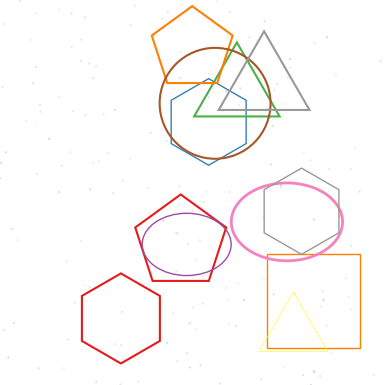[{"shape": "pentagon", "thickness": 1.5, "radius": 0.62, "center": [0.469, 0.371]}, {"shape": "hexagon", "thickness": 1.5, "radius": 0.58, "center": [0.314, 0.173]}, {"shape": "hexagon", "thickness": 1, "radius": 0.56, "center": [0.542, 0.683]}, {"shape": "triangle", "thickness": 1.5, "radius": 0.64, "center": [0.615, 0.762]}, {"shape": "oval", "thickness": 1, "radius": 0.58, "center": [0.485, 0.365]}, {"shape": "square", "thickness": 1, "radius": 0.61, "center": [0.814, 0.218]}, {"shape": "pentagon", "thickness": 1.5, "radius": 0.55, "center": [0.499, 0.874]}, {"shape": "triangle", "thickness": 0.5, "radius": 0.52, "center": [0.762, 0.138]}, {"shape": "circle", "thickness": 1.5, "radius": 0.72, "center": [0.559, 0.732]}, {"shape": "oval", "thickness": 2, "radius": 0.72, "center": [0.745, 0.424]}, {"shape": "triangle", "thickness": 1.5, "radius": 0.68, "center": [0.686, 0.782]}, {"shape": "hexagon", "thickness": 1, "radius": 0.56, "center": [0.783, 0.451]}]